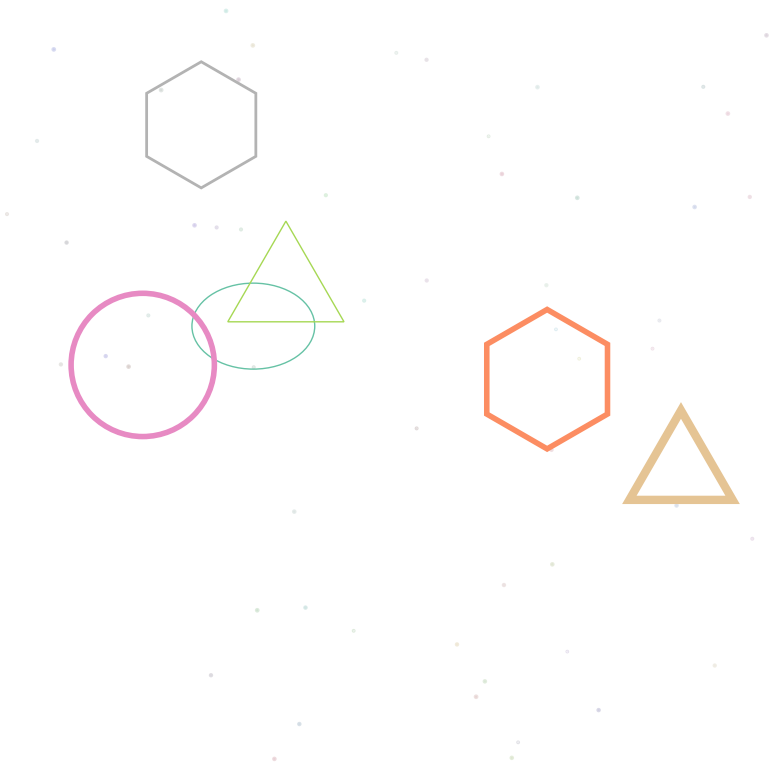[{"shape": "oval", "thickness": 0.5, "radius": 0.4, "center": [0.329, 0.576]}, {"shape": "hexagon", "thickness": 2, "radius": 0.45, "center": [0.711, 0.508]}, {"shape": "circle", "thickness": 2, "radius": 0.47, "center": [0.185, 0.526]}, {"shape": "triangle", "thickness": 0.5, "radius": 0.44, "center": [0.371, 0.626]}, {"shape": "triangle", "thickness": 3, "radius": 0.39, "center": [0.884, 0.39]}, {"shape": "hexagon", "thickness": 1, "radius": 0.41, "center": [0.261, 0.838]}]